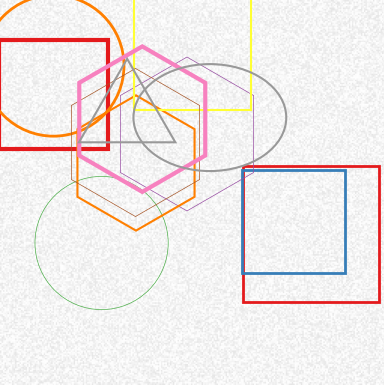[{"shape": "square", "thickness": 2, "radius": 0.88, "center": [0.808, 0.393]}, {"shape": "square", "thickness": 3, "radius": 0.7, "center": [0.139, 0.754]}, {"shape": "square", "thickness": 2, "radius": 0.67, "center": [0.762, 0.425]}, {"shape": "circle", "thickness": 0.5, "radius": 0.87, "center": [0.264, 0.369]}, {"shape": "hexagon", "thickness": 0.5, "radius": 1.0, "center": [0.486, 0.652]}, {"shape": "circle", "thickness": 2, "radius": 0.92, "center": [0.139, 0.829]}, {"shape": "hexagon", "thickness": 1.5, "radius": 0.88, "center": [0.353, 0.577]}, {"shape": "square", "thickness": 1.5, "radius": 0.76, "center": [0.5, 0.866]}, {"shape": "hexagon", "thickness": 0.5, "radius": 0.96, "center": [0.352, 0.63]}, {"shape": "hexagon", "thickness": 3, "radius": 0.94, "center": [0.37, 0.691]}, {"shape": "triangle", "thickness": 1.5, "radius": 0.72, "center": [0.33, 0.703]}, {"shape": "oval", "thickness": 1.5, "radius": 0.99, "center": [0.545, 0.695]}]